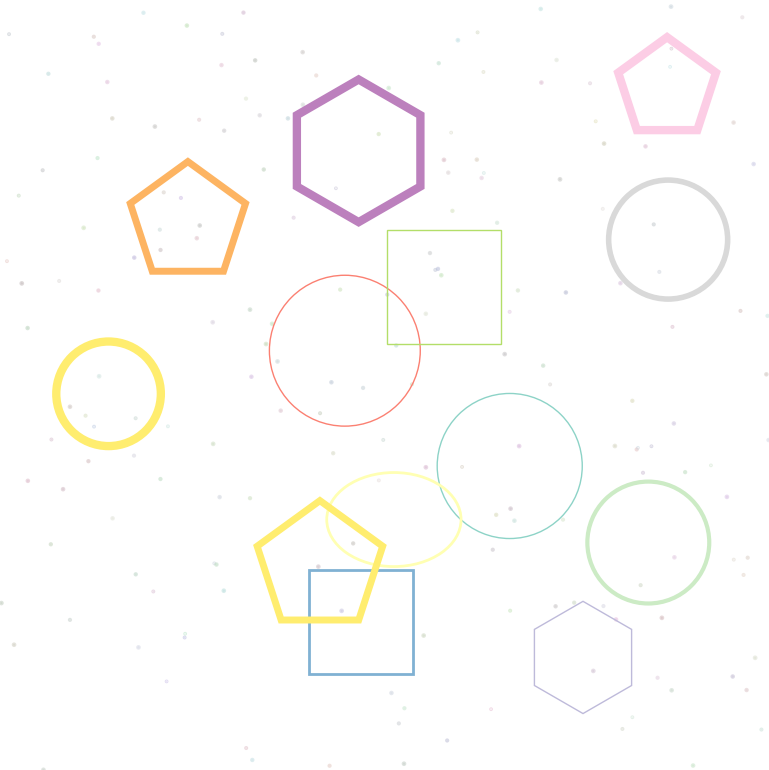[{"shape": "circle", "thickness": 0.5, "radius": 0.47, "center": [0.662, 0.395]}, {"shape": "oval", "thickness": 1, "radius": 0.44, "center": [0.512, 0.325]}, {"shape": "hexagon", "thickness": 0.5, "radius": 0.36, "center": [0.757, 0.146]}, {"shape": "circle", "thickness": 0.5, "radius": 0.49, "center": [0.448, 0.545]}, {"shape": "square", "thickness": 1, "radius": 0.34, "center": [0.469, 0.192]}, {"shape": "pentagon", "thickness": 2.5, "radius": 0.39, "center": [0.244, 0.711]}, {"shape": "square", "thickness": 0.5, "radius": 0.37, "center": [0.577, 0.627]}, {"shape": "pentagon", "thickness": 3, "radius": 0.33, "center": [0.866, 0.885]}, {"shape": "circle", "thickness": 2, "radius": 0.39, "center": [0.868, 0.689]}, {"shape": "hexagon", "thickness": 3, "radius": 0.46, "center": [0.466, 0.804]}, {"shape": "circle", "thickness": 1.5, "radius": 0.4, "center": [0.842, 0.295]}, {"shape": "pentagon", "thickness": 2.5, "radius": 0.43, "center": [0.415, 0.264]}, {"shape": "circle", "thickness": 3, "radius": 0.34, "center": [0.141, 0.489]}]